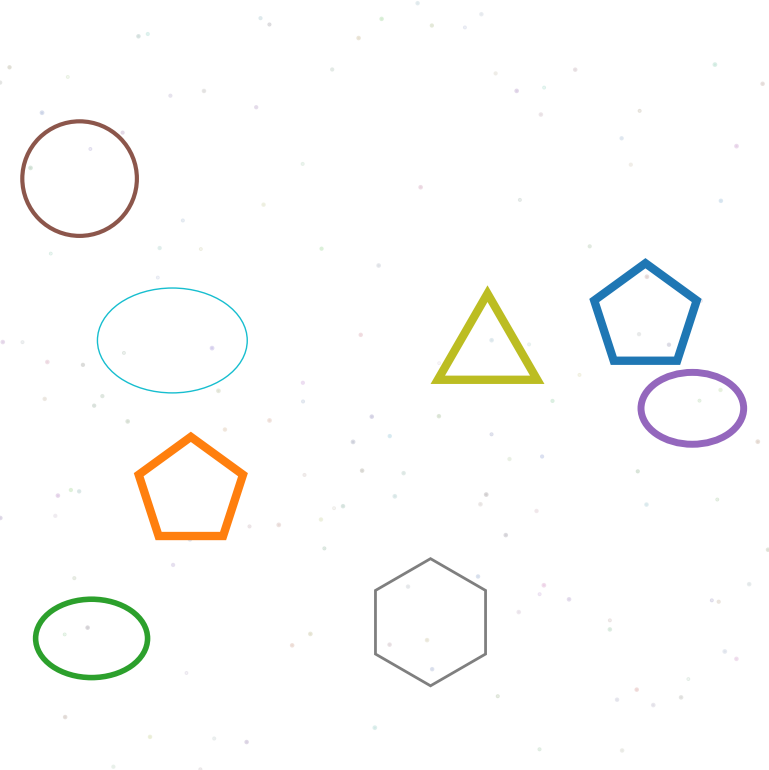[{"shape": "pentagon", "thickness": 3, "radius": 0.35, "center": [0.838, 0.588]}, {"shape": "pentagon", "thickness": 3, "radius": 0.36, "center": [0.248, 0.361]}, {"shape": "oval", "thickness": 2, "radius": 0.36, "center": [0.119, 0.171]}, {"shape": "oval", "thickness": 2.5, "radius": 0.33, "center": [0.899, 0.47]}, {"shape": "circle", "thickness": 1.5, "radius": 0.37, "center": [0.103, 0.768]}, {"shape": "hexagon", "thickness": 1, "radius": 0.41, "center": [0.559, 0.192]}, {"shape": "triangle", "thickness": 3, "radius": 0.37, "center": [0.633, 0.544]}, {"shape": "oval", "thickness": 0.5, "radius": 0.49, "center": [0.224, 0.558]}]